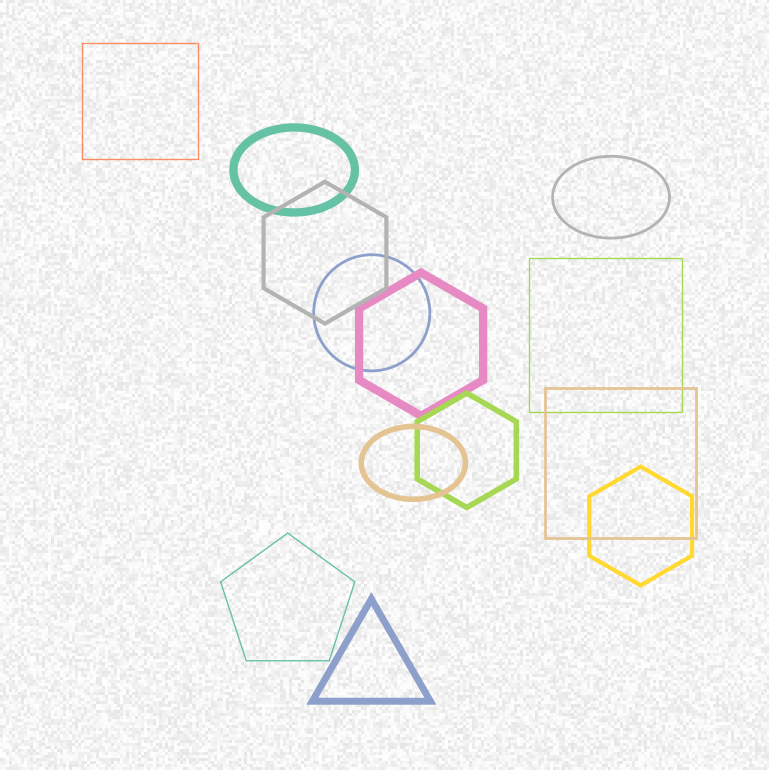[{"shape": "oval", "thickness": 3, "radius": 0.39, "center": [0.382, 0.779]}, {"shape": "pentagon", "thickness": 0.5, "radius": 0.46, "center": [0.374, 0.216]}, {"shape": "square", "thickness": 0.5, "radius": 0.38, "center": [0.181, 0.869]}, {"shape": "triangle", "thickness": 2.5, "radius": 0.44, "center": [0.482, 0.134]}, {"shape": "circle", "thickness": 1, "radius": 0.38, "center": [0.483, 0.594]}, {"shape": "hexagon", "thickness": 3, "radius": 0.46, "center": [0.547, 0.553]}, {"shape": "square", "thickness": 0.5, "radius": 0.5, "center": [0.786, 0.565]}, {"shape": "hexagon", "thickness": 2, "radius": 0.37, "center": [0.606, 0.415]}, {"shape": "hexagon", "thickness": 1.5, "radius": 0.39, "center": [0.832, 0.317]}, {"shape": "square", "thickness": 1, "radius": 0.49, "center": [0.806, 0.399]}, {"shape": "oval", "thickness": 2, "radius": 0.34, "center": [0.537, 0.399]}, {"shape": "oval", "thickness": 1, "radius": 0.38, "center": [0.794, 0.744]}, {"shape": "hexagon", "thickness": 1.5, "radius": 0.46, "center": [0.422, 0.672]}]